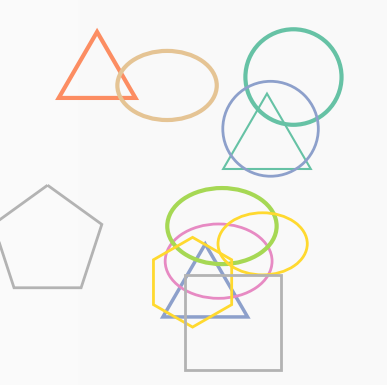[{"shape": "triangle", "thickness": 1.5, "radius": 0.65, "center": [0.689, 0.626]}, {"shape": "circle", "thickness": 3, "radius": 0.62, "center": [0.757, 0.8]}, {"shape": "triangle", "thickness": 3, "radius": 0.57, "center": [0.251, 0.803]}, {"shape": "triangle", "thickness": 2.5, "radius": 0.63, "center": [0.53, 0.24]}, {"shape": "circle", "thickness": 2, "radius": 0.62, "center": [0.698, 0.666]}, {"shape": "oval", "thickness": 2, "radius": 0.69, "center": [0.564, 0.322]}, {"shape": "oval", "thickness": 3, "radius": 0.71, "center": [0.573, 0.413]}, {"shape": "hexagon", "thickness": 2, "radius": 0.58, "center": [0.497, 0.267]}, {"shape": "oval", "thickness": 2, "radius": 0.58, "center": [0.678, 0.367]}, {"shape": "oval", "thickness": 3, "radius": 0.64, "center": [0.431, 0.778]}, {"shape": "square", "thickness": 2, "radius": 0.62, "center": [0.602, 0.163]}, {"shape": "pentagon", "thickness": 2, "radius": 0.74, "center": [0.123, 0.372]}]